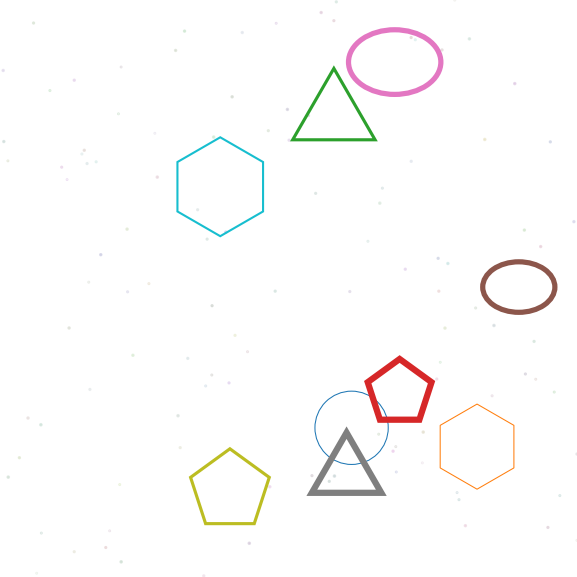[{"shape": "circle", "thickness": 0.5, "radius": 0.32, "center": [0.609, 0.258]}, {"shape": "hexagon", "thickness": 0.5, "radius": 0.37, "center": [0.826, 0.226]}, {"shape": "triangle", "thickness": 1.5, "radius": 0.41, "center": [0.578, 0.798]}, {"shape": "pentagon", "thickness": 3, "radius": 0.29, "center": [0.692, 0.319]}, {"shape": "oval", "thickness": 2.5, "radius": 0.31, "center": [0.898, 0.502]}, {"shape": "oval", "thickness": 2.5, "radius": 0.4, "center": [0.683, 0.892]}, {"shape": "triangle", "thickness": 3, "radius": 0.35, "center": [0.6, 0.181]}, {"shape": "pentagon", "thickness": 1.5, "radius": 0.36, "center": [0.398, 0.15]}, {"shape": "hexagon", "thickness": 1, "radius": 0.43, "center": [0.381, 0.676]}]